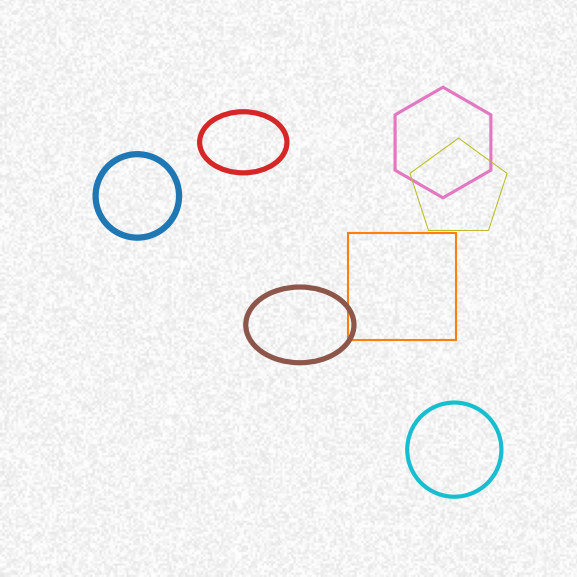[{"shape": "circle", "thickness": 3, "radius": 0.36, "center": [0.238, 0.66]}, {"shape": "square", "thickness": 1, "radius": 0.46, "center": [0.696, 0.503]}, {"shape": "oval", "thickness": 2.5, "radius": 0.38, "center": [0.421, 0.753]}, {"shape": "oval", "thickness": 2.5, "radius": 0.47, "center": [0.519, 0.437]}, {"shape": "hexagon", "thickness": 1.5, "radius": 0.48, "center": [0.767, 0.752]}, {"shape": "pentagon", "thickness": 0.5, "radius": 0.44, "center": [0.794, 0.672]}, {"shape": "circle", "thickness": 2, "radius": 0.41, "center": [0.787, 0.221]}]